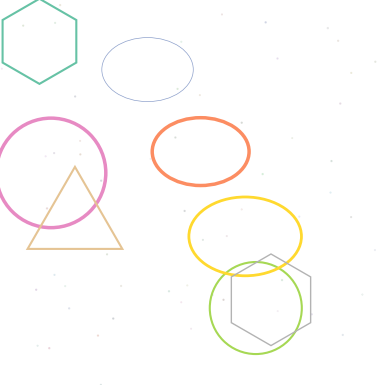[{"shape": "hexagon", "thickness": 1.5, "radius": 0.55, "center": [0.102, 0.893]}, {"shape": "oval", "thickness": 2.5, "radius": 0.63, "center": [0.521, 0.606]}, {"shape": "oval", "thickness": 0.5, "radius": 0.59, "center": [0.383, 0.819]}, {"shape": "circle", "thickness": 2.5, "radius": 0.71, "center": [0.133, 0.551]}, {"shape": "circle", "thickness": 1.5, "radius": 0.6, "center": [0.664, 0.2]}, {"shape": "oval", "thickness": 2, "radius": 0.73, "center": [0.637, 0.386]}, {"shape": "triangle", "thickness": 1.5, "radius": 0.71, "center": [0.195, 0.424]}, {"shape": "hexagon", "thickness": 1, "radius": 0.59, "center": [0.704, 0.221]}]